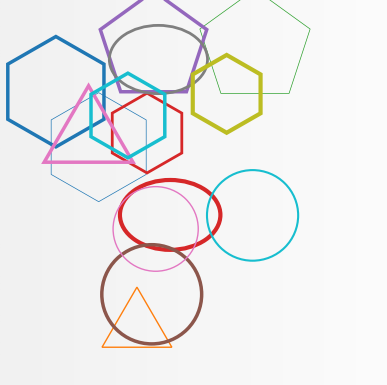[{"shape": "hexagon", "thickness": 2.5, "radius": 0.72, "center": [0.144, 0.762]}, {"shape": "hexagon", "thickness": 0.5, "radius": 0.71, "center": [0.255, 0.618]}, {"shape": "triangle", "thickness": 1, "radius": 0.52, "center": [0.353, 0.15]}, {"shape": "pentagon", "thickness": 0.5, "radius": 0.75, "center": [0.658, 0.878]}, {"shape": "oval", "thickness": 3, "radius": 0.65, "center": [0.439, 0.442]}, {"shape": "hexagon", "thickness": 2, "radius": 0.52, "center": [0.379, 0.654]}, {"shape": "pentagon", "thickness": 2.5, "radius": 0.72, "center": [0.396, 0.879]}, {"shape": "circle", "thickness": 2.5, "radius": 0.64, "center": [0.392, 0.236]}, {"shape": "circle", "thickness": 1, "radius": 0.55, "center": [0.402, 0.405]}, {"shape": "triangle", "thickness": 2.5, "radius": 0.66, "center": [0.229, 0.645]}, {"shape": "oval", "thickness": 2, "radius": 0.63, "center": [0.409, 0.845]}, {"shape": "hexagon", "thickness": 3, "radius": 0.51, "center": [0.585, 0.756]}, {"shape": "circle", "thickness": 1.5, "radius": 0.59, "center": [0.652, 0.441]}, {"shape": "hexagon", "thickness": 2.5, "radius": 0.55, "center": [0.33, 0.7]}]